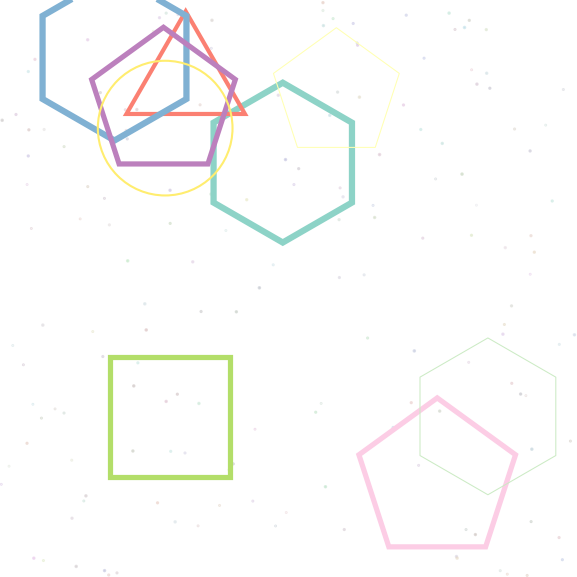[{"shape": "hexagon", "thickness": 3, "radius": 0.69, "center": [0.49, 0.718]}, {"shape": "pentagon", "thickness": 0.5, "radius": 0.57, "center": [0.582, 0.837]}, {"shape": "triangle", "thickness": 2, "radius": 0.59, "center": [0.322, 0.861]}, {"shape": "hexagon", "thickness": 3, "radius": 0.72, "center": [0.198, 0.9]}, {"shape": "square", "thickness": 2.5, "radius": 0.52, "center": [0.295, 0.278]}, {"shape": "pentagon", "thickness": 2.5, "radius": 0.71, "center": [0.757, 0.168]}, {"shape": "pentagon", "thickness": 2.5, "radius": 0.65, "center": [0.283, 0.821]}, {"shape": "hexagon", "thickness": 0.5, "radius": 0.68, "center": [0.845, 0.278]}, {"shape": "circle", "thickness": 1, "radius": 0.58, "center": [0.286, 0.777]}]